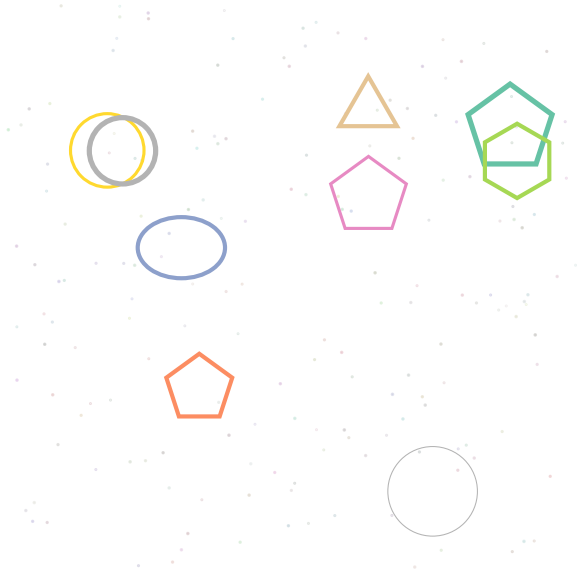[{"shape": "pentagon", "thickness": 2.5, "radius": 0.38, "center": [0.883, 0.777]}, {"shape": "pentagon", "thickness": 2, "radius": 0.3, "center": [0.345, 0.327]}, {"shape": "oval", "thickness": 2, "radius": 0.38, "center": [0.314, 0.57]}, {"shape": "pentagon", "thickness": 1.5, "radius": 0.34, "center": [0.638, 0.659]}, {"shape": "hexagon", "thickness": 2, "radius": 0.32, "center": [0.895, 0.721]}, {"shape": "circle", "thickness": 1.5, "radius": 0.32, "center": [0.186, 0.739]}, {"shape": "triangle", "thickness": 2, "radius": 0.29, "center": [0.638, 0.809]}, {"shape": "circle", "thickness": 2.5, "radius": 0.29, "center": [0.212, 0.738]}, {"shape": "circle", "thickness": 0.5, "radius": 0.39, "center": [0.749, 0.148]}]